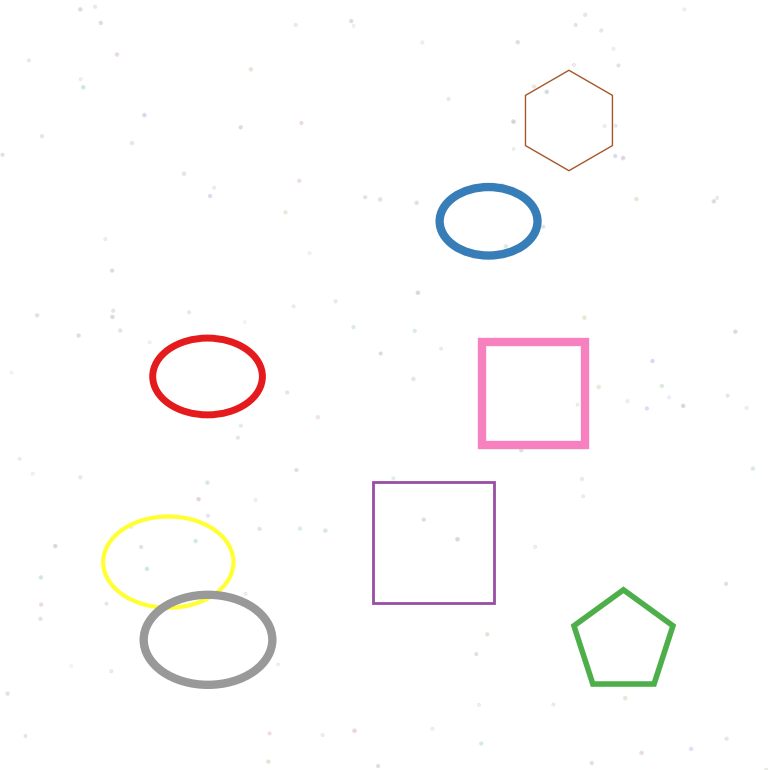[{"shape": "oval", "thickness": 2.5, "radius": 0.36, "center": [0.27, 0.511]}, {"shape": "oval", "thickness": 3, "radius": 0.32, "center": [0.635, 0.713]}, {"shape": "pentagon", "thickness": 2, "radius": 0.34, "center": [0.81, 0.166]}, {"shape": "square", "thickness": 1, "radius": 0.4, "center": [0.563, 0.296]}, {"shape": "oval", "thickness": 1.5, "radius": 0.42, "center": [0.219, 0.27]}, {"shape": "hexagon", "thickness": 0.5, "radius": 0.33, "center": [0.739, 0.844]}, {"shape": "square", "thickness": 3, "radius": 0.33, "center": [0.693, 0.489]}, {"shape": "oval", "thickness": 3, "radius": 0.42, "center": [0.27, 0.169]}]